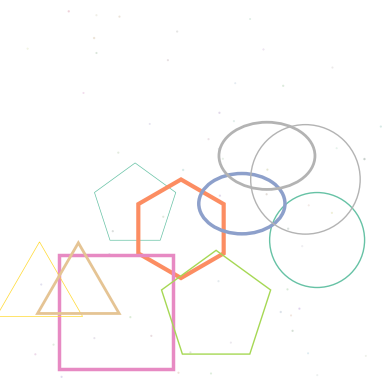[{"shape": "pentagon", "thickness": 0.5, "radius": 0.56, "center": [0.351, 0.466]}, {"shape": "circle", "thickness": 1, "radius": 0.62, "center": [0.824, 0.377]}, {"shape": "hexagon", "thickness": 3, "radius": 0.64, "center": [0.47, 0.406]}, {"shape": "oval", "thickness": 2.5, "radius": 0.56, "center": [0.628, 0.471]}, {"shape": "square", "thickness": 2.5, "radius": 0.74, "center": [0.302, 0.19]}, {"shape": "pentagon", "thickness": 1, "radius": 0.74, "center": [0.561, 0.201]}, {"shape": "triangle", "thickness": 0.5, "radius": 0.65, "center": [0.103, 0.243]}, {"shape": "triangle", "thickness": 2, "radius": 0.61, "center": [0.204, 0.247]}, {"shape": "oval", "thickness": 2, "radius": 0.62, "center": [0.693, 0.595]}, {"shape": "circle", "thickness": 1, "radius": 0.71, "center": [0.793, 0.534]}]